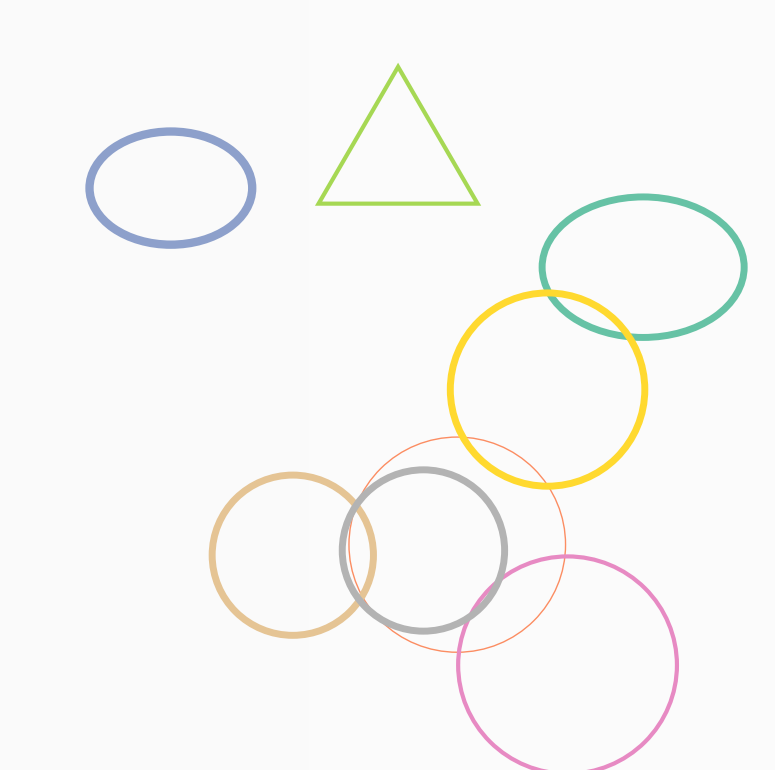[{"shape": "oval", "thickness": 2.5, "radius": 0.65, "center": [0.83, 0.653]}, {"shape": "circle", "thickness": 0.5, "radius": 0.7, "center": [0.59, 0.293]}, {"shape": "oval", "thickness": 3, "radius": 0.52, "center": [0.22, 0.756]}, {"shape": "circle", "thickness": 1.5, "radius": 0.71, "center": [0.732, 0.136]}, {"shape": "triangle", "thickness": 1.5, "radius": 0.59, "center": [0.514, 0.795]}, {"shape": "circle", "thickness": 2.5, "radius": 0.63, "center": [0.707, 0.494]}, {"shape": "circle", "thickness": 2.5, "radius": 0.52, "center": [0.378, 0.279]}, {"shape": "circle", "thickness": 2.5, "radius": 0.52, "center": [0.546, 0.285]}]